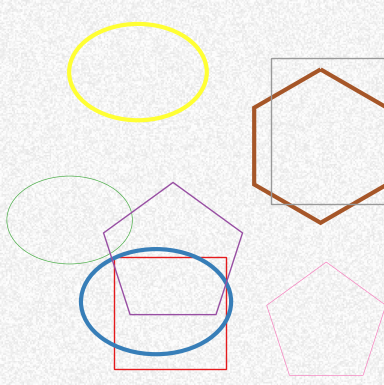[{"shape": "square", "thickness": 1, "radius": 0.73, "center": [0.443, 0.186]}, {"shape": "oval", "thickness": 3, "radius": 0.98, "center": [0.405, 0.216]}, {"shape": "oval", "thickness": 0.5, "radius": 0.82, "center": [0.181, 0.429]}, {"shape": "pentagon", "thickness": 1, "radius": 0.95, "center": [0.449, 0.336]}, {"shape": "oval", "thickness": 3, "radius": 0.89, "center": [0.358, 0.813]}, {"shape": "hexagon", "thickness": 3, "radius": 1.0, "center": [0.833, 0.621]}, {"shape": "pentagon", "thickness": 0.5, "radius": 0.81, "center": [0.847, 0.157]}, {"shape": "square", "thickness": 1, "radius": 0.95, "center": [0.892, 0.66]}]